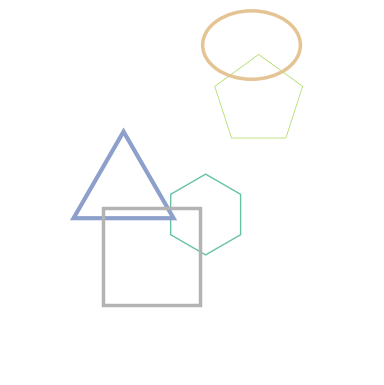[{"shape": "hexagon", "thickness": 1, "radius": 0.52, "center": [0.534, 0.443]}, {"shape": "triangle", "thickness": 3, "radius": 0.75, "center": [0.321, 0.508]}, {"shape": "pentagon", "thickness": 0.5, "radius": 0.6, "center": [0.672, 0.739]}, {"shape": "oval", "thickness": 2.5, "radius": 0.63, "center": [0.653, 0.883]}, {"shape": "square", "thickness": 2.5, "radius": 0.63, "center": [0.393, 0.333]}]